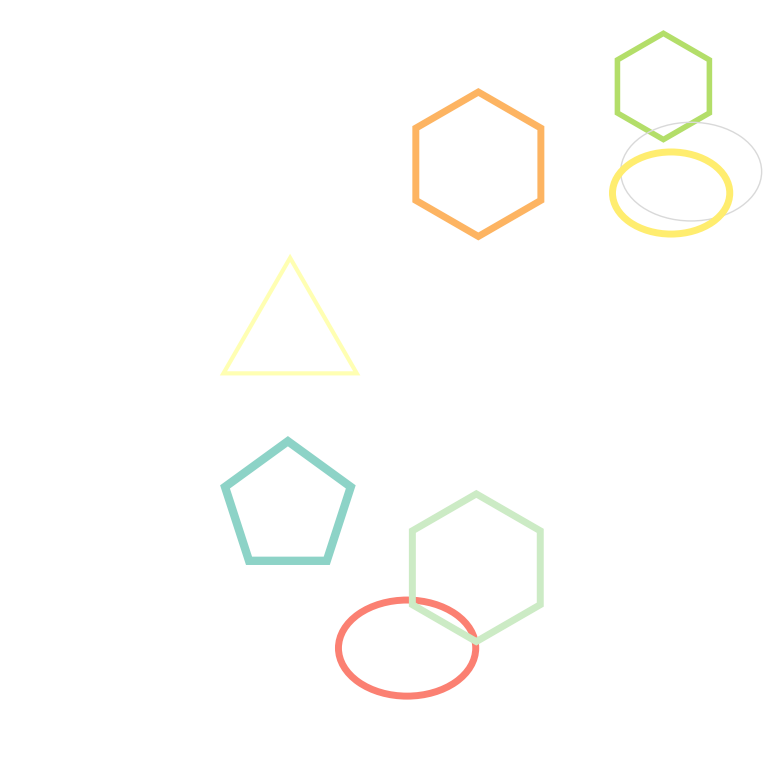[{"shape": "pentagon", "thickness": 3, "radius": 0.43, "center": [0.374, 0.341]}, {"shape": "triangle", "thickness": 1.5, "radius": 0.5, "center": [0.377, 0.565]}, {"shape": "oval", "thickness": 2.5, "radius": 0.45, "center": [0.529, 0.158]}, {"shape": "hexagon", "thickness": 2.5, "radius": 0.47, "center": [0.621, 0.787]}, {"shape": "hexagon", "thickness": 2, "radius": 0.34, "center": [0.862, 0.888]}, {"shape": "oval", "thickness": 0.5, "radius": 0.46, "center": [0.898, 0.777]}, {"shape": "hexagon", "thickness": 2.5, "radius": 0.48, "center": [0.619, 0.263]}, {"shape": "oval", "thickness": 2.5, "radius": 0.38, "center": [0.872, 0.749]}]